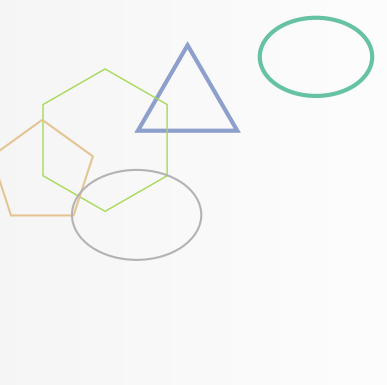[{"shape": "oval", "thickness": 3, "radius": 0.73, "center": [0.815, 0.852]}, {"shape": "triangle", "thickness": 3, "radius": 0.74, "center": [0.484, 0.735]}, {"shape": "hexagon", "thickness": 1, "radius": 0.92, "center": [0.271, 0.636]}, {"shape": "pentagon", "thickness": 1.5, "radius": 0.69, "center": [0.109, 0.552]}, {"shape": "oval", "thickness": 1.5, "radius": 0.83, "center": [0.353, 0.442]}]